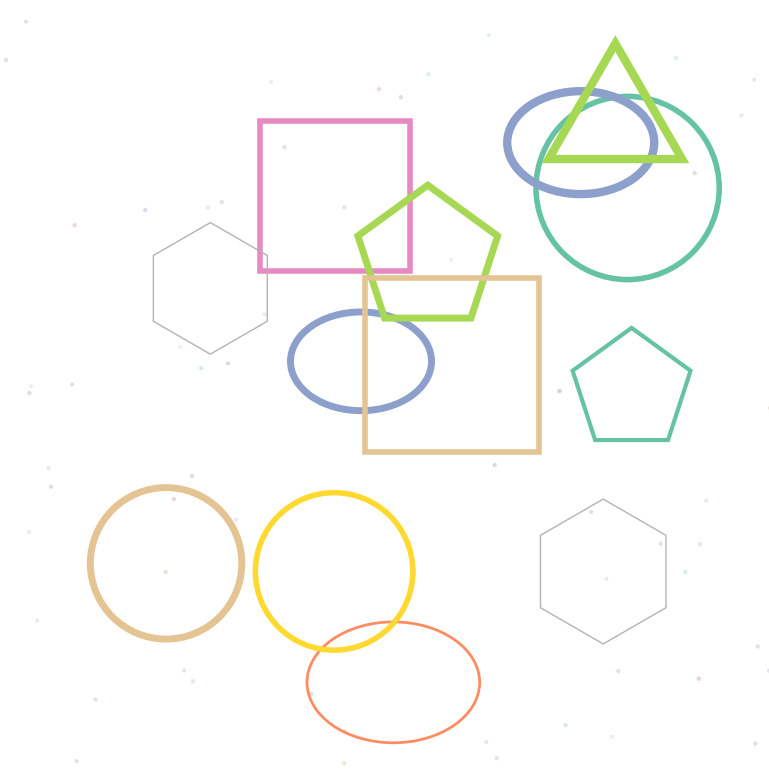[{"shape": "circle", "thickness": 2, "radius": 0.59, "center": [0.815, 0.756]}, {"shape": "pentagon", "thickness": 1.5, "radius": 0.4, "center": [0.82, 0.494]}, {"shape": "oval", "thickness": 1, "radius": 0.56, "center": [0.511, 0.114]}, {"shape": "oval", "thickness": 2.5, "radius": 0.46, "center": [0.469, 0.531]}, {"shape": "oval", "thickness": 3, "radius": 0.48, "center": [0.754, 0.815]}, {"shape": "square", "thickness": 2, "radius": 0.49, "center": [0.435, 0.745]}, {"shape": "pentagon", "thickness": 2.5, "radius": 0.48, "center": [0.556, 0.664]}, {"shape": "triangle", "thickness": 3, "radius": 0.5, "center": [0.799, 0.843]}, {"shape": "circle", "thickness": 2, "radius": 0.51, "center": [0.434, 0.258]}, {"shape": "square", "thickness": 2, "radius": 0.56, "center": [0.587, 0.526]}, {"shape": "circle", "thickness": 2.5, "radius": 0.49, "center": [0.216, 0.268]}, {"shape": "hexagon", "thickness": 0.5, "radius": 0.43, "center": [0.273, 0.625]}, {"shape": "hexagon", "thickness": 0.5, "radius": 0.47, "center": [0.783, 0.258]}]